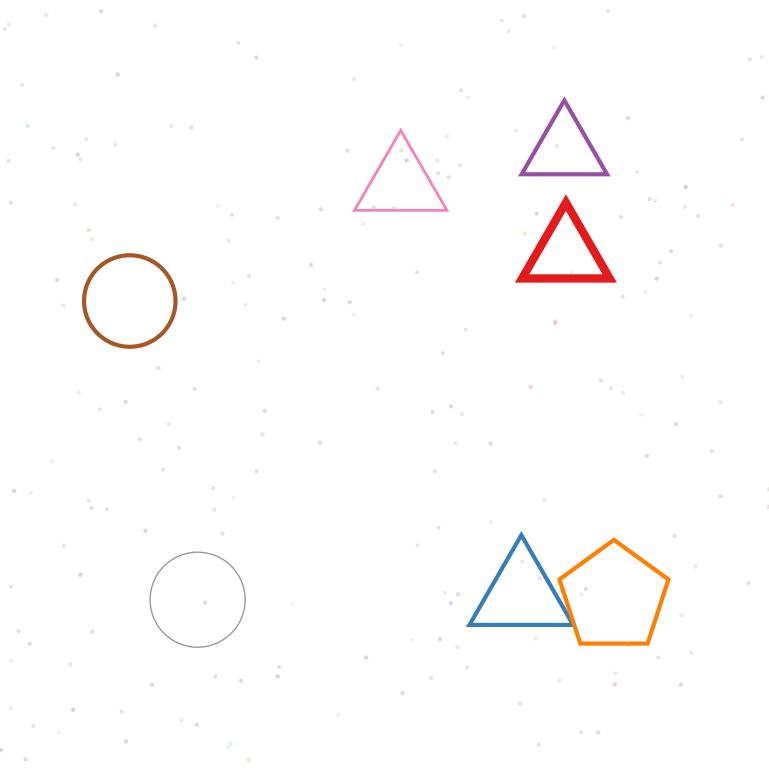[{"shape": "triangle", "thickness": 3, "radius": 0.33, "center": [0.735, 0.671]}, {"shape": "triangle", "thickness": 1.5, "radius": 0.39, "center": [0.677, 0.227]}, {"shape": "triangle", "thickness": 1.5, "radius": 0.32, "center": [0.733, 0.806]}, {"shape": "pentagon", "thickness": 1.5, "radius": 0.37, "center": [0.797, 0.224]}, {"shape": "circle", "thickness": 1.5, "radius": 0.3, "center": [0.169, 0.609]}, {"shape": "triangle", "thickness": 1, "radius": 0.35, "center": [0.52, 0.761]}, {"shape": "circle", "thickness": 0.5, "radius": 0.31, "center": [0.257, 0.221]}]